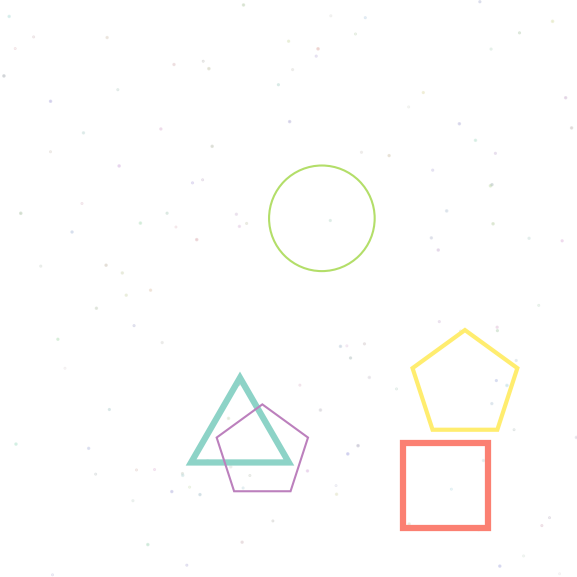[{"shape": "triangle", "thickness": 3, "radius": 0.49, "center": [0.416, 0.247]}, {"shape": "square", "thickness": 3, "radius": 0.36, "center": [0.771, 0.158]}, {"shape": "circle", "thickness": 1, "radius": 0.46, "center": [0.557, 0.621]}, {"shape": "pentagon", "thickness": 1, "radius": 0.42, "center": [0.454, 0.216]}, {"shape": "pentagon", "thickness": 2, "radius": 0.48, "center": [0.805, 0.332]}]